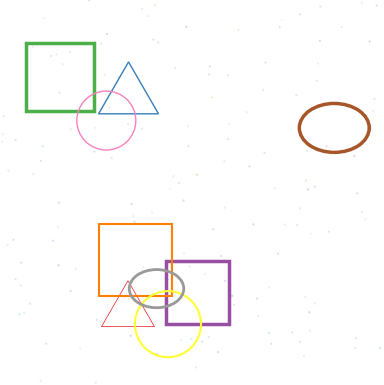[{"shape": "triangle", "thickness": 0.5, "radius": 0.4, "center": [0.332, 0.191]}, {"shape": "triangle", "thickness": 1, "radius": 0.45, "center": [0.334, 0.749]}, {"shape": "square", "thickness": 2.5, "radius": 0.44, "center": [0.156, 0.8]}, {"shape": "square", "thickness": 2.5, "radius": 0.41, "center": [0.513, 0.241]}, {"shape": "square", "thickness": 1.5, "radius": 0.47, "center": [0.351, 0.325]}, {"shape": "circle", "thickness": 1.5, "radius": 0.43, "center": [0.436, 0.158]}, {"shape": "oval", "thickness": 2.5, "radius": 0.45, "center": [0.868, 0.668]}, {"shape": "circle", "thickness": 1, "radius": 0.38, "center": [0.276, 0.687]}, {"shape": "oval", "thickness": 2, "radius": 0.35, "center": [0.407, 0.25]}]